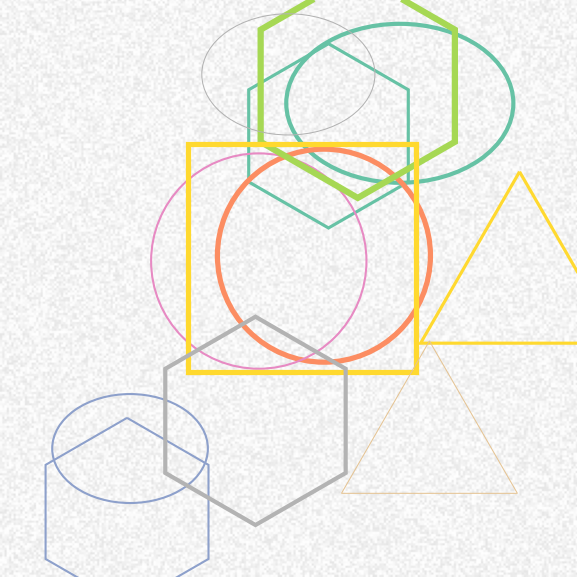[{"shape": "oval", "thickness": 2, "radius": 0.98, "center": [0.692, 0.82]}, {"shape": "hexagon", "thickness": 1.5, "radius": 0.8, "center": [0.569, 0.764]}, {"shape": "circle", "thickness": 2.5, "radius": 0.92, "center": [0.561, 0.556]}, {"shape": "hexagon", "thickness": 1, "radius": 0.81, "center": [0.22, 0.113]}, {"shape": "oval", "thickness": 1, "radius": 0.67, "center": [0.225, 0.222]}, {"shape": "circle", "thickness": 1, "radius": 0.93, "center": [0.448, 0.547]}, {"shape": "hexagon", "thickness": 3, "radius": 0.97, "center": [0.62, 0.851]}, {"shape": "triangle", "thickness": 1.5, "radius": 0.99, "center": [0.9, 0.504]}, {"shape": "square", "thickness": 2.5, "radius": 0.99, "center": [0.523, 0.553]}, {"shape": "triangle", "thickness": 0.5, "radius": 0.88, "center": [0.744, 0.233]}, {"shape": "hexagon", "thickness": 2, "radius": 0.9, "center": [0.442, 0.27]}, {"shape": "oval", "thickness": 0.5, "radius": 0.75, "center": [0.499, 0.87]}]